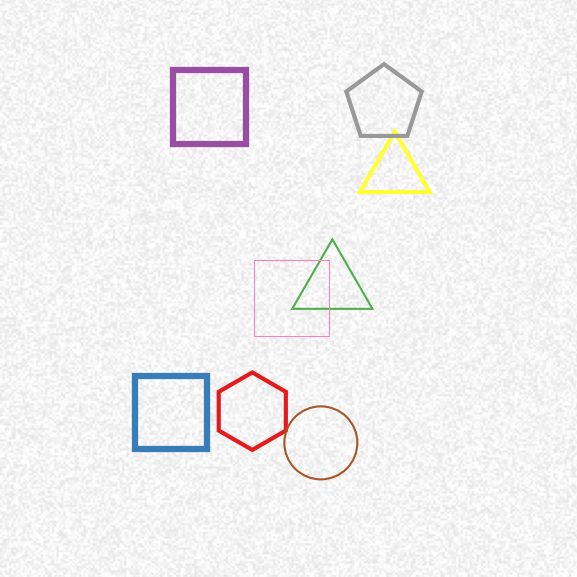[{"shape": "hexagon", "thickness": 2, "radius": 0.34, "center": [0.437, 0.287]}, {"shape": "square", "thickness": 3, "radius": 0.31, "center": [0.297, 0.285]}, {"shape": "triangle", "thickness": 1, "radius": 0.4, "center": [0.576, 0.504]}, {"shape": "square", "thickness": 3, "radius": 0.32, "center": [0.363, 0.814]}, {"shape": "triangle", "thickness": 2, "radius": 0.35, "center": [0.684, 0.701]}, {"shape": "circle", "thickness": 1, "radius": 0.32, "center": [0.556, 0.232]}, {"shape": "square", "thickness": 0.5, "radius": 0.33, "center": [0.505, 0.483]}, {"shape": "pentagon", "thickness": 2, "radius": 0.34, "center": [0.665, 0.819]}]